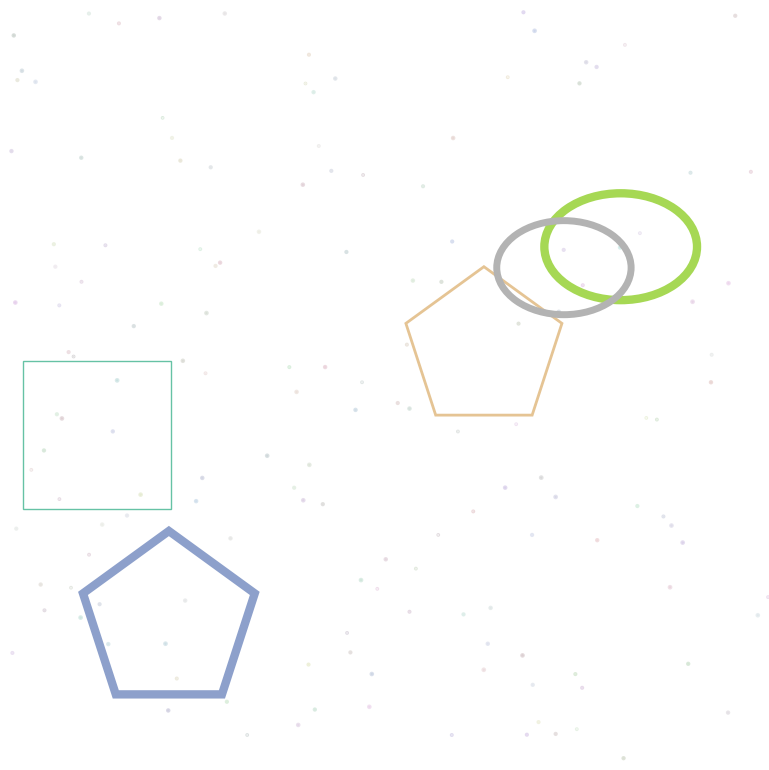[{"shape": "square", "thickness": 0.5, "radius": 0.48, "center": [0.126, 0.435]}, {"shape": "pentagon", "thickness": 3, "radius": 0.59, "center": [0.219, 0.193]}, {"shape": "oval", "thickness": 3, "radius": 0.5, "center": [0.806, 0.68]}, {"shape": "pentagon", "thickness": 1, "radius": 0.53, "center": [0.628, 0.547]}, {"shape": "oval", "thickness": 2.5, "radius": 0.44, "center": [0.732, 0.652]}]